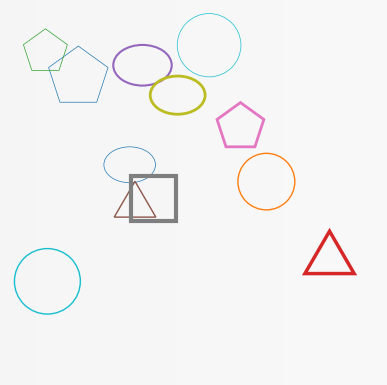[{"shape": "oval", "thickness": 0.5, "radius": 0.33, "center": [0.335, 0.572]}, {"shape": "pentagon", "thickness": 0.5, "radius": 0.4, "center": [0.202, 0.8]}, {"shape": "circle", "thickness": 1, "radius": 0.37, "center": [0.687, 0.528]}, {"shape": "pentagon", "thickness": 0.5, "radius": 0.3, "center": [0.117, 0.866]}, {"shape": "triangle", "thickness": 2.5, "radius": 0.37, "center": [0.85, 0.326]}, {"shape": "oval", "thickness": 1.5, "radius": 0.38, "center": [0.368, 0.831]}, {"shape": "triangle", "thickness": 1, "radius": 0.31, "center": [0.348, 0.467]}, {"shape": "pentagon", "thickness": 2, "radius": 0.32, "center": [0.621, 0.67]}, {"shape": "square", "thickness": 3, "radius": 0.29, "center": [0.395, 0.484]}, {"shape": "oval", "thickness": 2, "radius": 0.35, "center": [0.458, 0.753]}, {"shape": "circle", "thickness": 0.5, "radius": 0.41, "center": [0.54, 0.883]}, {"shape": "circle", "thickness": 1, "radius": 0.43, "center": [0.122, 0.269]}]